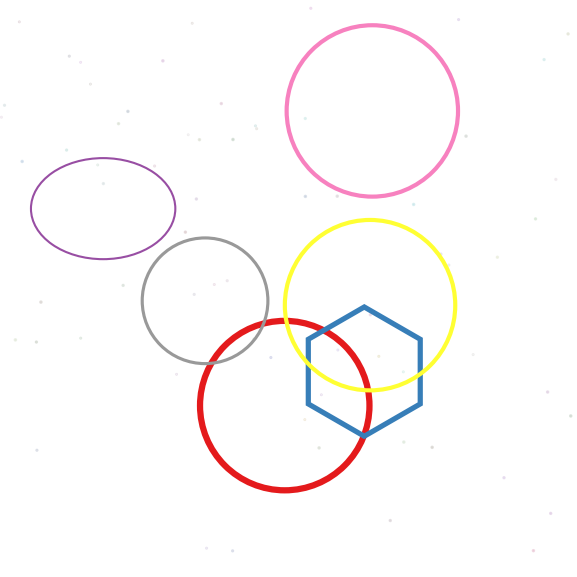[{"shape": "circle", "thickness": 3, "radius": 0.73, "center": [0.493, 0.297]}, {"shape": "hexagon", "thickness": 2.5, "radius": 0.56, "center": [0.631, 0.356]}, {"shape": "oval", "thickness": 1, "radius": 0.62, "center": [0.179, 0.638]}, {"shape": "circle", "thickness": 2, "radius": 0.74, "center": [0.641, 0.471]}, {"shape": "circle", "thickness": 2, "radius": 0.74, "center": [0.645, 0.807]}, {"shape": "circle", "thickness": 1.5, "radius": 0.54, "center": [0.355, 0.478]}]